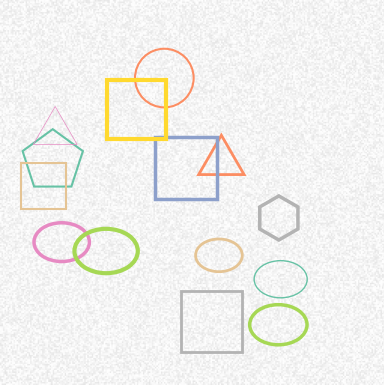[{"shape": "pentagon", "thickness": 1.5, "radius": 0.41, "center": [0.137, 0.582]}, {"shape": "oval", "thickness": 1, "radius": 0.34, "center": [0.729, 0.275]}, {"shape": "circle", "thickness": 1.5, "radius": 0.38, "center": [0.427, 0.797]}, {"shape": "triangle", "thickness": 2, "radius": 0.34, "center": [0.575, 0.581]}, {"shape": "square", "thickness": 2.5, "radius": 0.41, "center": [0.483, 0.564]}, {"shape": "oval", "thickness": 2.5, "radius": 0.36, "center": [0.16, 0.371]}, {"shape": "triangle", "thickness": 0.5, "radius": 0.33, "center": [0.143, 0.658]}, {"shape": "oval", "thickness": 3, "radius": 0.41, "center": [0.276, 0.348]}, {"shape": "oval", "thickness": 2.5, "radius": 0.37, "center": [0.723, 0.157]}, {"shape": "square", "thickness": 3, "radius": 0.39, "center": [0.355, 0.716]}, {"shape": "square", "thickness": 1.5, "radius": 0.3, "center": [0.113, 0.517]}, {"shape": "oval", "thickness": 2, "radius": 0.3, "center": [0.569, 0.337]}, {"shape": "square", "thickness": 2, "radius": 0.4, "center": [0.55, 0.165]}, {"shape": "hexagon", "thickness": 2.5, "radius": 0.29, "center": [0.724, 0.434]}]